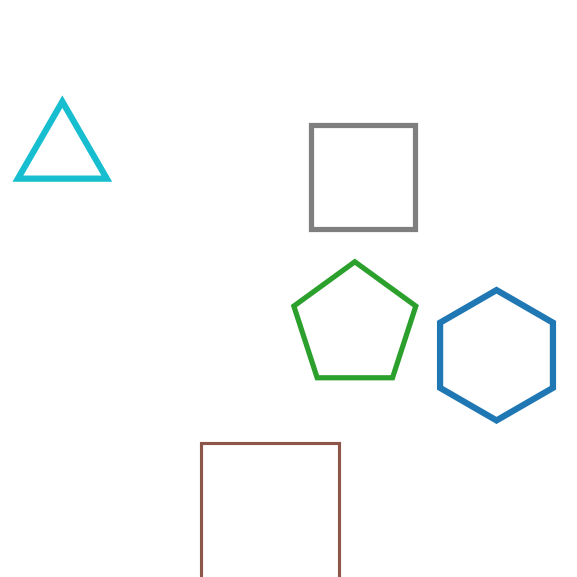[{"shape": "hexagon", "thickness": 3, "radius": 0.56, "center": [0.86, 0.384]}, {"shape": "pentagon", "thickness": 2.5, "radius": 0.56, "center": [0.614, 0.435]}, {"shape": "square", "thickness": 1.5, "radius": 0.6, "center": [0.467, 0.113]}, {"shape": "square", "thickness": 2.5, "radius": 0.45, "center": [0.628, 0.693]}, {"shape": "triangle", "thickness": 3, "radius": 0.44, "center": [0.108, 0.734]}]